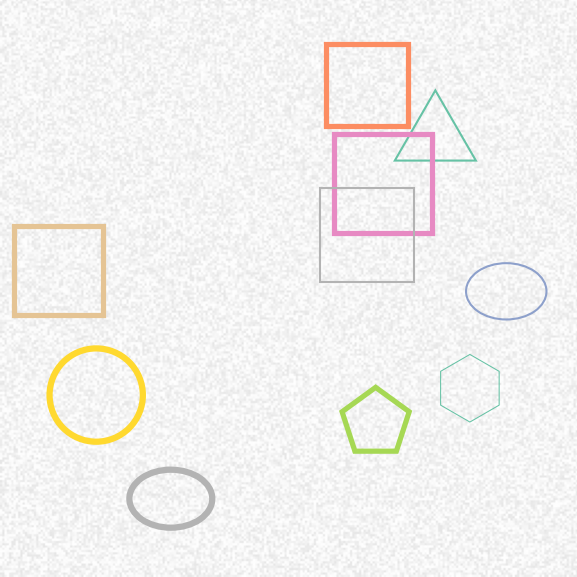[{"shape": "triangle", "thickness": 1, "radius": 0.41, "center": [0.754, 0.762]}, {"shape": "hexagon", "thickness": 0.5, "radius": 0.29, "center": [0.814, 0.327]}, {"shape": "square", "thickness": 2.5, "radius": 0.35, "center": [0.636, 0.852]}, {"shape": "oval", "thickness": 1, "radius": 0.35, "center": [0.877, 0.495]}, {"shape": "square", "thickness": 2.5, "radius": 0.43, "center": [0.663, 0.682]}, {"shape": "pentagon", "thickness": 2.5, "radius": 0.31, "center": [0.65, 0.267]}, {"shape": "circle", "thickness": 3, "radius": 0.4, "center": [0.167, 0.315]}, {"shape": "square", "thickness": 2.5, "radius": 0.39, "center": [0.101, 0.531]}, {"shape": "square", "thickness": 1, "radius": 0.41, "center": [0.636, 0.592]}, {"shape": "oval", "thickness": 3, "radius": 0.36, "center": [0.296, 0.136]}]